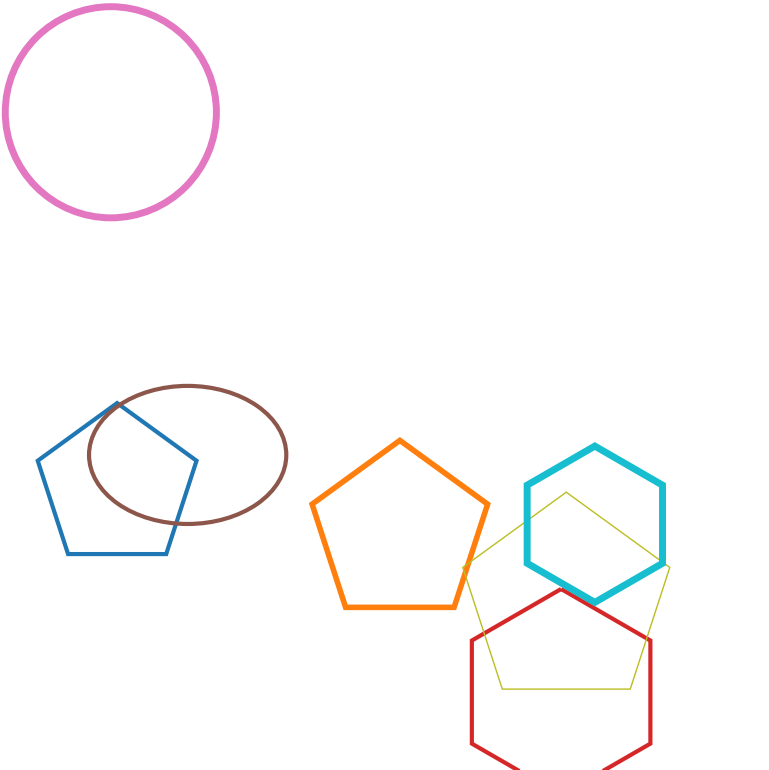[{"shape": "pentagon", "thickness": 1.5, "radius": 0.54, "center": [0.152, 0.368]}, {"shape": "pentagon", "thickness": 2, "radius": 0.6, "center": [0.519, 0.308]}, {"shape": "hexagon", "thickness": 1.5, "radius": 0.67, "center": [0.729, 0.101]}, {"shape": "oval", "thickness": 1.5, "radius": 0.64, "center": [0.244, 0.409]}, {"shape": "circle", "thickness": 2.5, "radius": 0.69, "center": [0.144, 0.854]}, {"shape": "pentagon", "thickness": 0.5, "radius": 0.71, "center": [0.735, 0.219]}, {"shape": "hexagon", "thickness": 2.5, "radius": 0.51, "center": [0.773, 0.319]}]